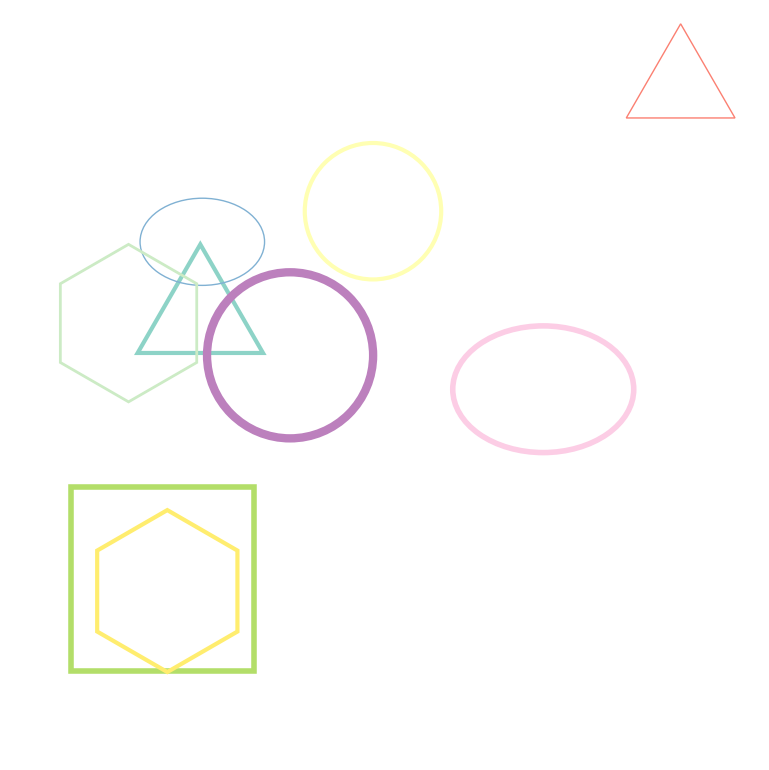[{"shape": "triangle", "thickness": 1.5, "radius": 0.47, "center": [0.26, 0.589]}, {"shape": "circle", "thickness": 1.5, "radius": 0.44, "center": [0.484, 0.726]}, {"shape": "triangle", "thickness": 0.5, "radius": 0.41, "center": [0.884, 0.888]}, {"shape": "oval", "thickness": 0.5, "radius": 0.4, "center": [0.263, 0.686]}, {"shape": "square", "thickness": 2, "radius": 0.6, "center": [0.211, 0.248]}, {"shape": "oval", "thickness": 2, "radius": 0.59, "center": [0.706, 0.495]}, {"shape": "circle", "thickness": 3, "radius": 0.54, "center": [0.377, 0.539]}, {"shape": "hexagon", "thickness": 1, "radius": 0.51, "center": [0.167, 0.58]}, {"shape": "hexagon", "thickness": 1.5, "radius": 0.53, "center": [0.217, 0.232]}]